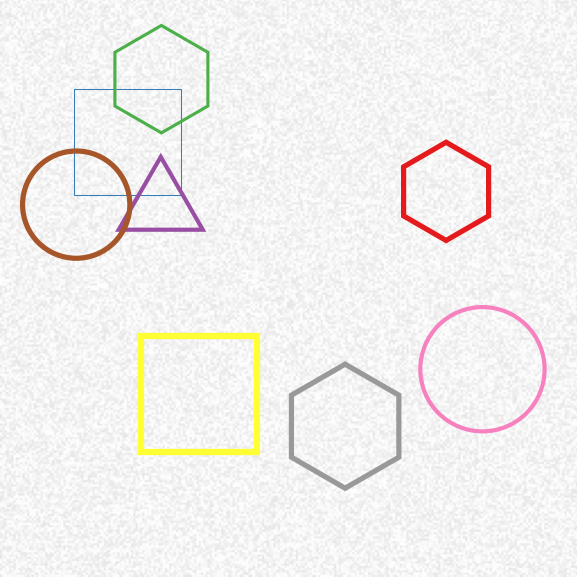[{"shape": "hexagon", "thickness": 2.5, "radius": 0.43, "center": [0.772, 0.668]}, {"shape": "square", "thickness": 0.5, "radius": 0.46, "center": [0.22, 0.753]}, {"shape": "hexagon", "thickness": 1.5, "radius": 0.46, "center": [0.279, 0.862]}, {"shape": "triangle", "thickness": 2, "radius": 0.42, "center": [0.278, 0.643]}, {"shape": "square", "thickness": 3, "radius": 0.5, "center": [0.345, 0.316]}, {"shape": "circle", "thickness": 2.5, "radius": 0.46, "center": [0.132, 0.645]}, {"shape": "circle", "thickness": 2, "radius": 0.54, "center": [0.835, 0.36]}, {"shape": "hexagon", "thickness": 2.5, "radius": 0.54, "center": [0.598, 0.261]}]